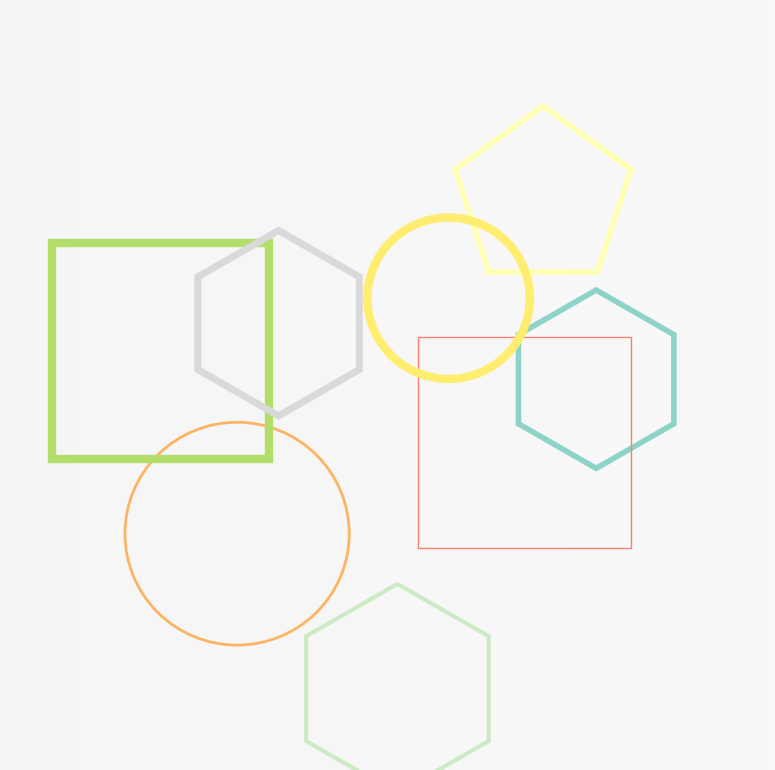[{"shape": "hexagon", "thickness": 2, "radius": 0.58, "center": [0.769, 0.508]}, {"shape": "pentagon", "thickness": 2, "radius": 0.6, "center": [0.701, 0.743]}, {"shape": "square", "thickness": 0.5, "radius": 0.68, "center": [0.677, 0.426]}, {"shape": "circle", "thickness": 1, "radius": 0.72, "center": [0.306, 0.307]}, {"shape": "square", "thickness": 3, "radius": 0.7, "center": [0.207, 0.545]}, {"shape": "hexagon", "thickness": 2.5, "radius": 0.6, "center": [0.359, 0.58]}, {"shape": "hexagon", "thickness": 1.5, "radius": 0.68, "center": [0.513, 0.106]}, {"shape": "circle", "thickness": 3, "radius": 0.52, "center": [0.579, 0.613]}]